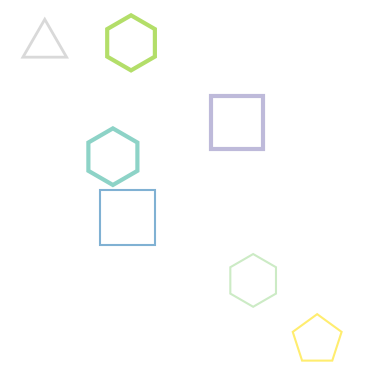[{"shape": "hexagon", "thickness": 3, "radius": 0.37, "center": [0.293, 0.593]}, {"shape": "square", "thickness": 3, "radius": 0.34, "center": [0.615, 0.681]}, {"shape": "square", "thickness": 1.5, "radius": 0.36, "center": [0.332, 0.434]}, {"shape": "hexagon", "thickness": 3, "radius": 0.36, "center": [0.34, 0.889]}, {"shape": "triangle", "thickness": 2, "radius": 0.33, "center": [0.116, 0.884]}, {"shape": "hexagon", "thickness": 1.5, "radius": 0.34, "center": [0.658, 0.272]}, {"shape": "pentagon", "thickness": 1.5, "radius": 0.33, "center": [0.824, 0.117]}]